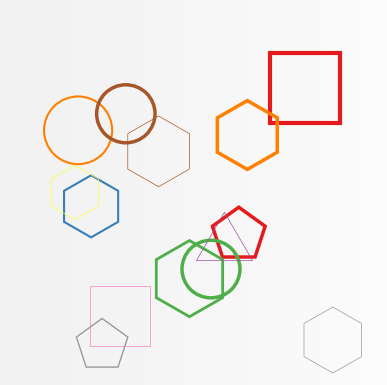[{"shape": "pentagon", "thickness": 2.5, "radius": 0.36, "center": [0.616, 0.39]}, {"shape": "square", "thickness": 3, "radius": 0.45, "center": [0.786, 0.772]}, {"shape": "hexagon", "thickness": 1.5, "radius": 0.4, "center": [0.235, 0.464]}, {"shape": "circle", "thickness": 2.5, "radius": 0.37, "center": [0.544, 0.301]}, {"shape": "hexagon", "thickness": 2, "radius": 0.49, "center": [0.489, 0.276]}, {"shape": "triangle", "thickness": 0.5, "radius": 0.42, "center": [0.579, 0.365]}, {"shape": "circle", "thickness": 1.5, "radius": 0.44, "center": [0.202, 0.662]}, {"shape": "hexagon", "thickness": 2.5, "radius": 0.45, "center": [0.638, 0.649]}, {"shape": "hexagon", "thickness": 0.5, "radius": 0.35, "center": [0.193, 0.5]}, {"shape": "hexagon", "thickness": 0.5, "radius": 0.46, "center": [0.409, 0.607]}, {"shape": "circle", "thickness": 2.5, "radius": 0.38, "center": [0.325, 0.704]}, {"shape": "square", "thickness": 0.5, "radius": 0.39, "center": [0.31, 0.179]}, {"shape": "pentagon", "thickness": 1, "radius": 0.35, "center": [0.264, 0.103]}, {"shape": "hexagon", "thickness": 0.5, "radius": 0.43, "center": [0.859, 0.117]}]